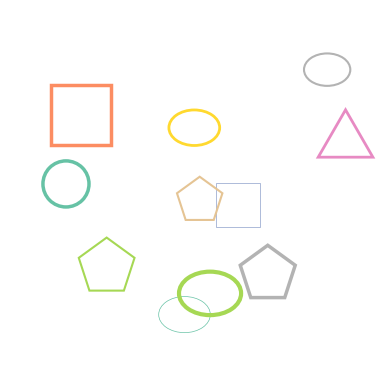[{"shape": "oval", "thickness": 0.5, "radius": 0.34, "center": [0.479, 0.183]}, {"shape": "circle", "thickness": 2.5, "radius": 0.3, "center": [0.171, 0.522]}, {"shape": "square", "thickness": 2.5, "radius": 0.39, "center": [0.21, 0.702]}, {"shape": "square", "thickness": 0.5, "radius": 0.29, "center": [0.618, 0.468]}, {"shape": "triangle", "thickness": 2, "radius": 0.41, "center": [0.898, 0.633]}, {"shape": "oval", "thickness": 3, "radius": 0.4, "center": [0.546, 0.238]}, {"shape": "pentagon", "thickness": 1.5, "radius": 0.38, "center": [0.277, 0.307]}, {"shape": "oval", "thickness": 2, "radius": 0.33, "center": [0.505, 0.668]}, {"shape": "pentagon", "thickness": 1.5, "radius": 0.31, "center": [0.519, 0.479]}, {"shape": "pentagon", "thickness": 2.5, "radius": 0.38, "center": [0.695, 0.288]}, {"shape": "oval", "thickness": 1.5, "radius": 0.3, "center": [0.85, 0.819]}]